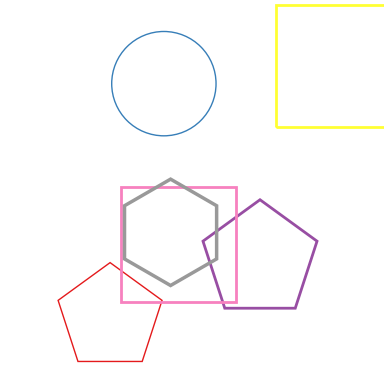[{"shape": "pentagon", "thickness": 1, "radius": 0.71, "center": [0.286, 0.176]}, {"shape": "circle", "thickness": 1, "radius": 0.68, "center": [0.426, 0.783]}, {"shape": "pentagon", "thickness": 2, "radius": 0.78, "center": [0.675, 0.325]}, {"shape": "square", "thickness": 2, "radius": 0.79, "center": [0.875, 0.827]}, {"shape": "square", "thickness": 2, "radius": 0.74, "center": [0.464, 0.365]}, {"shape": "hexagon", "thickness": 2.5, "radius": 0.69, "center": [0.443, 0.397]}]